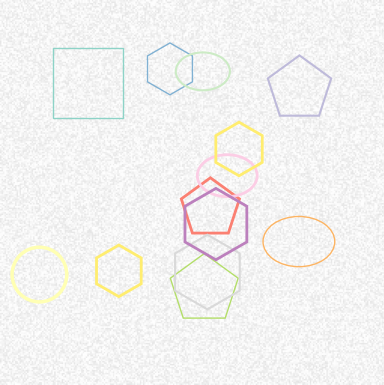[{"shape": "square", "thickness": 1, "radius": 0.45, "center": [0.229, 0.785]}, {"shape": "circle", "thickness": 2.5, "radius": 0.36, "center": [0.102, 0.287]}, {"shape": "pentagon", "thickness": 1.5, "radius": 0.43, "center": [0.778, 0.77]}, {"shape": "pentagon", "thickness": 2, "radius": 0.4, "center": [0.546, 0.459]}, {"shape": "hexagon", "thickness": 1, "radius": 0.34, "center": [0.441, 0.821]}, {"shape": "oval", "thickness": 1, "radius": 0.47, "center": [0.776, 0.373]}, {"shape": "pentagon", "thickness": 1, "radius": 0.46, "center": [0.53, 0.249]}, {"shape": "oval", "thickness": 2, "radius": 0.39, "center": [0.59, 0.544]}, {"shape": "hexagon", "thickness": 1.5, "radius": 0.48, "center": [0.539, 0.293]}, {"shape": "hexagon", "thickness": 2, "radius": 0.46, "center": [0.561, 0.418]}, {"shape": "oval", "thickness": 1.5, "radius": 0.35, "center": [0.527, 0.815]}, {"shape": "hexagon", "thickness": 2, "radius": 0.34, "center": [0.309, 0.297]}, {"shape": "hexagon", "thickness": 2, "radius": 0.35, "center": [0.621, 0.613]}]